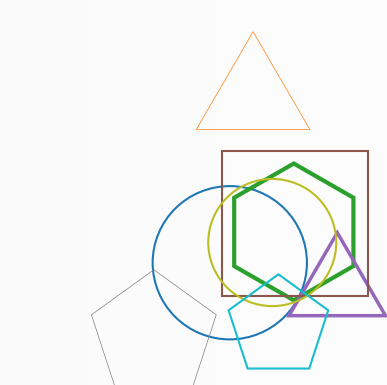[{"shape": "circle", "thickness": 1.5, "radius": 1.0, "center": [0.593, 0.318]}, {"shape": "triangle", "thickness": 0.5, "radius": 0.85, "center": [0.653, 0.748]}, {"shape": "hexagon", "thickness": 3, "radius": 0.89, "center": [0.758, 0.398]}, {"shape": "triangle", "thickness": 2.5, "radius": 0.72, "center": [0.87, 0.252]}, {"shape": "square", "thickness": 1.5, "radius": 0.94, "center": [0.761, 0.42]}, {"shape": "pentagon", "thickness": 0.5, "radius": 0.85, "center": [0.397, 0.13]}, {"shape": "circle", "thickness": 1.5, "radius": 0.83, "center": [0.703, 0.37]}, {"shape": "pentagon", "thickness": 1.5, "radius": 0.68, "center": [0.719, 0.152]}]